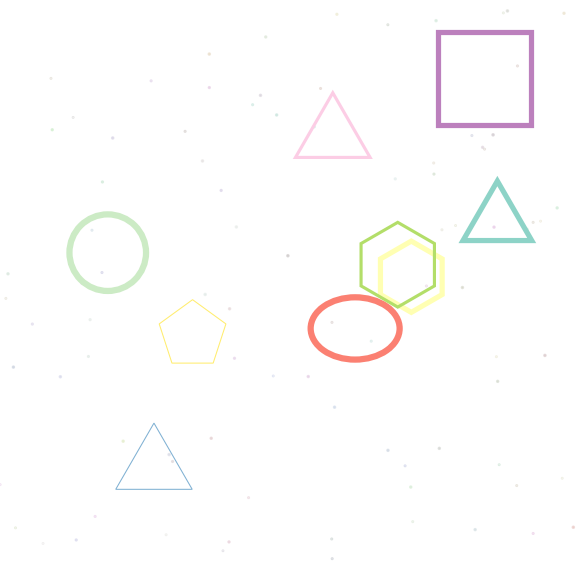[{"shape": "triangle", "thickness": 2.5, "radius": 0.34, "center": [0.861, 0.617]}, {"shape": "hexagon", "thickness": 2.5, "radius": 0.31, "center": [0.712, 0.52]}, {"shape": "oval", "thickness": 3, "radius": 0.39, "center": [0.615, 0.43]}, {"shape": "triangle", "thickness": 0.5, "radius": 0.38, "center": [0.267, 0.19]}, {"shape": "hexagon", "thickness": 1.5, "radius": 0.37, "center": [0.689, 0.541]}, {"shape": "triangle", "thickness": 1.5, "radius": 0.37, "center": [0.576, 0.764]}, {"shape": "square", "thickness": 2.5, "radius": 0.4, "center": [0.839, 0.863]}, {"shape": "circle", "thickness": 3, "radius": 0.33, "center": [0.187, 0.562]}, {"shape": "pentagon", "thickness": 0.5, "radius": 0.3, "center": [0.333, 0.419]}]